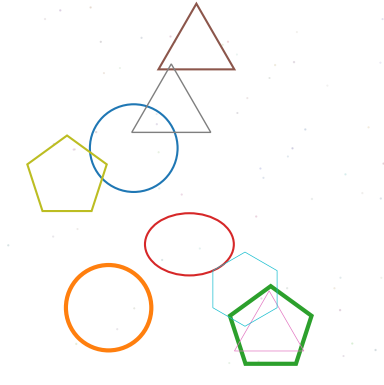[{"shape": "circle", "thickness": 1.5, "radius": 0.57, "center": [0.347, 0.615]}, {"shape": "circle", "thickness": 3, "radius": 0.55, "center": [0.282, 0.201]}, {"shape": "pentagon", "thickness": 3, "radius": 0.56, "center": [0.703, 0.145]}, {"shape": "oval", "thickness": 1.5, "radius": 0.58, "center": [0.492, 0.365]}, {"shape": "triangle", "thickness": 1.5, "radius": 0.57, "center": [0.51, 0.877]}, {"shape": "triangle", "thickness": 0.5, "radius": 0.52, "center": [0.699, 0.14]}, {"shape": "triangle", "thickness": 1, "radius": 0.59, "center": [0.445, 0.715]}, {"shape": "pentagon", "thickness": 1.5, "radius": 0.54, "center": [0.174, 0.54]}, {"shape": "hexagon", "thickness": 0.5, "radius": 0.48, "center": [0.636, 0.249]}]